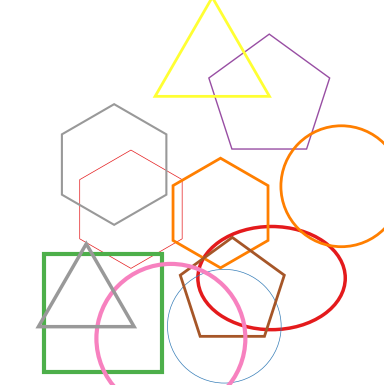[{"shape": "oval", "thickness": 2.5, "radius": 0.96, "center": [0.705, 0.278]}, {"shape": "hexagon", "thickness": 0.5, "radius": 0.77, "center": [0.34, 0.457]}, {"shape": "circle", "thickness": 0.5, "radius": 0.74, "center": [0.583, 0.153]}, {"shape": "square", "thickness": 3, "radius": 0.77, "center": [0.267, 0.187]}, {"shape": "pentagon", "thickness": 1, "radius": 0.82, "center": [0.699, 0.746]}, {"shape": "hexagon", "thickness": 2, "radius": 0.71, "center": [0.573, 0.447]}, {"shape": "circle", "thickness": 2, "radius": 0.79, "center": [0.887, 0.516]}, {"shape": "triangle", "thickness": 2, "radius": 0.86, "center": [0.551, 0.836]}, {"shape": "pentagon", "thickness": 2, "radius": 0.71, "center": [0.603, 0.241]}, {"shape": "circle", "thickness": 3, "radius": 0.97, "center": [0.444, 0.121]}, {"shape": "hexagon", "thickness": 1.5, "radius": 0.78, "center": [0.296, 0.573]}, {"shape": "triangle", "thickness": 2.5, "radius": 0.72, "center": [0.224, 0.223]}]